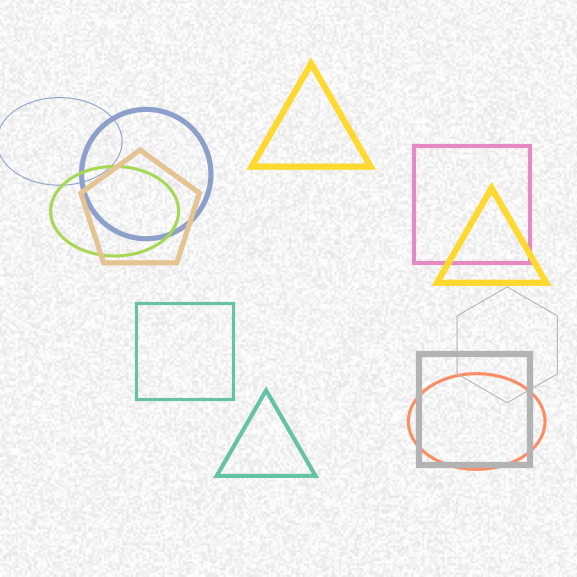[{"shape": "square", "thickness": 1.5, "radius": 0.42, "center": [0.32, 0.391]}, {"shape": "triangle", "thickness": 2, "radius": 0.49, "center": [0.461, 0.224]}, {"shape": "oval", "thickness": 1.5, "radius": 0.59, "center": [0.825, 0.269]}, {"shape": "oval", "thickness": 0.5, "radius": 0.54, "center": [0.103, 0.754]}, {"shape": "circle", "thickness": 2.5, "radius": 0.56, "center": [0.253, 0.698]}, {"shape": "square", "thickness": 2, "radius": 0.51, "center": [0.817, 0.645]}, {"shape": "oval", "thickness": 1.5, "radius": 0.55, "center": [0.198, 0.633]}, {"shape": "triangle", "thickness": 3, "radius": 0.6, "center": [0.539, 0.77]}, {"shape": "triangle", "thickness": 3, "radius": 0.55, "center": [0.851, 0.564]}, {"shape": "pentagon", "thickness": 2.5, "radius": 0.54, "center": [0.243, 0.631]}, {"shape": "square", "thickness": 3, "radius": 0.48, "center": [0.821, 0.29]}, {"shape": "hexagon", "thickness": 0.5, "radius": 0.5, "center": [0.878, 0.402]}]